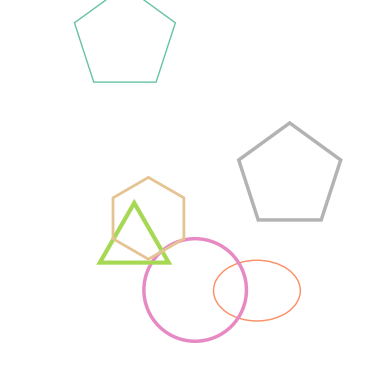[{"shape": "pentagon", "thickness": 1, "radius": 0.69, "center": [0.324, 0.898]}, {"shape": "oval", "thickness": 1, "radius": 0.56, "center": [0.667, 0.245]}, {"shape": "circle", "thickness": 2.5, "radius": 0.67, "center": [0.507, 0.247]}, {"shape": "triangle", "thickness": 3, "radius": 0.52, "center": [0.349, 0.37]}, {"shape": "hexagon", "thickness": 2, "radius": 0.53, "center": [0.386, 0.433]}, {"shape": "pentagon", "thickness": 2.5, "radius": 0.7, "center": [0.753, 0.541]}]